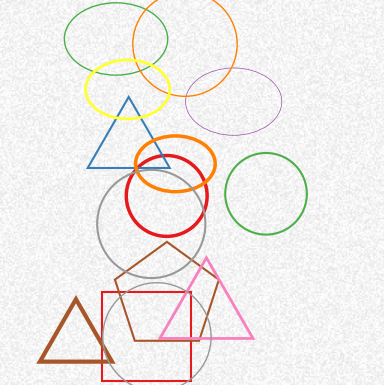[{"shape": "square", "thickness": 1.5, "radius": 0.58, "center": [0.38, 0.126]}, {"shape": "circle", "thickness": 2.5, "radius": 0.52, "center": [0.433, 0.491]}, {"shape": "triangle", "thickness": 1.5, "radius": 0.61, "center": [0.334, 0.625]}, {"shape": "oval", "thickness": 1, "radius": 0.67, "center": [0.301, 0.899]}, {"shape": "circle", "thickness": 1.5, "radius": 0.53, "center": [0.691, 0.497]}, {"shape": "oval", "thickness": 0.5, "radius": 0.62, "center": [0.607, 0.736]}, {"shape": "circle", "thickness": 1, "radius": 0.68, "center": [0.481, 0.885]}, {"shape": "oval", "thickness": 2.5, "radius": 0.52, "center": [0.456, 0.574]}, {"shape": "oval", "thickness": 2, "radius": 0.55, "center": [0.332, 0.768]}, {"shape": "pentagon", "thickness": 1.5, "radius": 0.71, "center": [0.434, 0.23]}, {"shape": "triangle", "thickness": 3, "radius": 0.54, "center": [0.197, 0.115]}, {"shape": "triangle", "thickness": 2, "radius": 0.7, "center": [0.536, 0.191]}, {"shape": "circle", "thickness": 1, "radius": 0.7, "center": [0.408, 0.125]}, {"shape": "circle", "thickness": 1.5, "radius": 0.7, "center": [0.393, 0.418]}]